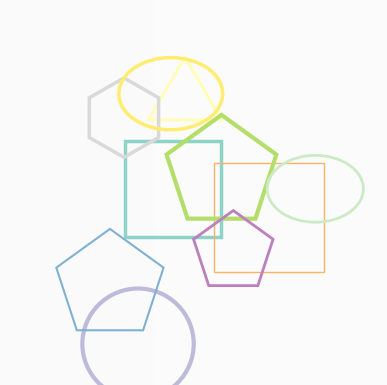[{"shape": "square", "thickness": 2.5, "radius": 0.62, "center": [0.447, 0.509]}, {"shape": "triangle", "thickness": 2, "radius": 0.54, "center": [0.477, 0.743]}, {"shape": "circle", "thickness": 3, "radius": 0.72, "center": [0.356, 0.107]}, {"shape": "pentagon", "thickness": 1.5, "radius": 0.73, "center": [0.284, 0.26]}, {"shape": "square", "thickness": 1, "radius": 0.71, "center": [0.695, 0.435]}, {"shape": "pentagon", "thickness": 3, "radius": 0.74, "center": [0.572, 0.553]}, {"shape": "hexagon", "thickness": 2.5, "radius": 0.52, "center": [0.32, 0.694]}, {"shape": "pentagon", "thickness": 2, "radius": 0.54, "center": [0.602, 0.345]}, {"shape": "oval", "thickness": 2, "radius": 0.62, "center": [0.814, 0.51]}, {"shape": "oval", "thickness": 2.5, "radius": 0.67, "center": [0.441, 0.757]}]